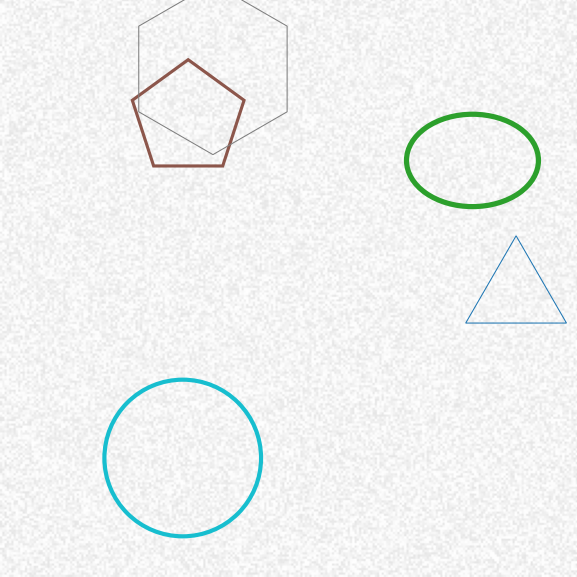[{"shape": "triangle", "thickness": 0.5, "radius": 0.5, "center": [0.894, 0.49]}, {"shape": "oval", "thickness": 2.5, "radius": 0.57, "center": [0.818, 0.721]}, {"shape": "pentagon", "thickness": 1.5, "radius": 0.51, "center": [0.326, 0.794]}, {"shape": "hexagon", "thickness": 0.5, "radius": 0.74, "center": [0.369, 0.88]}, {"shape": "circle", "thickness": 2, "radius": 0.68, "center": [0.316, 0.206]}]